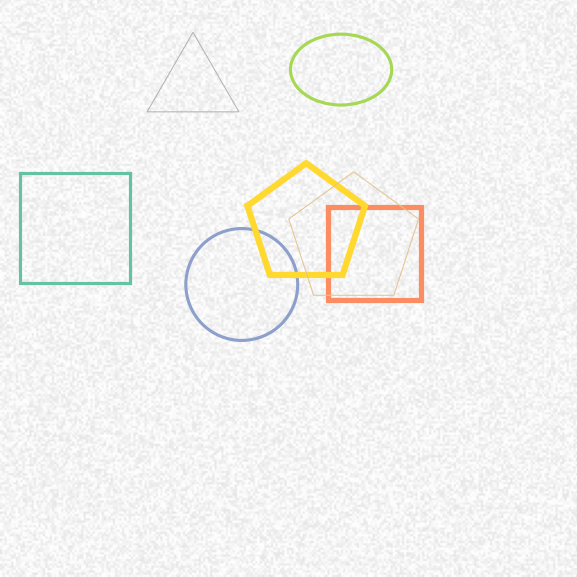[{"shape": "square", "thickness": 1.5, "radius": 0.48, "center": [0.13, 0.604]}, {"shape": "square", "thickness": 2.5, "radius": 0.4, "center": [0.648, 0.56]}, {"shape": "circle", "thickness": 1.5, "radius": 0.48, "center": [0.419, 0.507]}, {"shape": "oval", "thickness": 1.5, "radius": 0.44, "center": [0.591, 0.879]}, {"shape": "pentagon", "thickness": 3, "radius": 0.54, "center": [0.53, 0.61]}, {"shape": "pentagon", "thickness": 0.5, "radius": 0.59, "center": [0.612, 0.583]}, {"shape": "triangle", "thickness": 0.5, "radius": 0.46, "center": [0.334, 0.851]}]